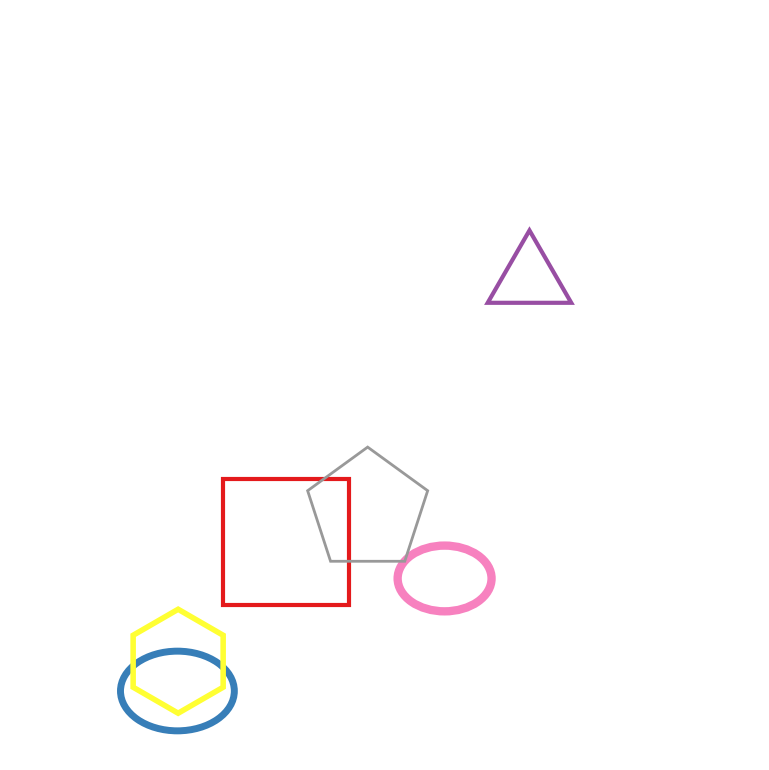[{"shape": "square", "thickness": 1.5, "radius": 0.41, "center": [0.372, 0.296]}, {"shape": "oval", "thickness": 2.5, "radius": 0.37, "center": [0.23, 0.103]}, {"shape": "triangle", "thickness": 1.5, "radius": 0.31, "center": [0.688, 0.638]}, {"shape": "hexagon", "thickness": 2, "radius": 0.34, "center": [0.231, 0.141]}, {"shape": "oval", "thickness": 3, "radius": 0.3, "center": [0.577, 0.249]}, {"shape": "pentagon", "thickness": 1, "radius": 0.41, "center": [0.477, 0.337]}]